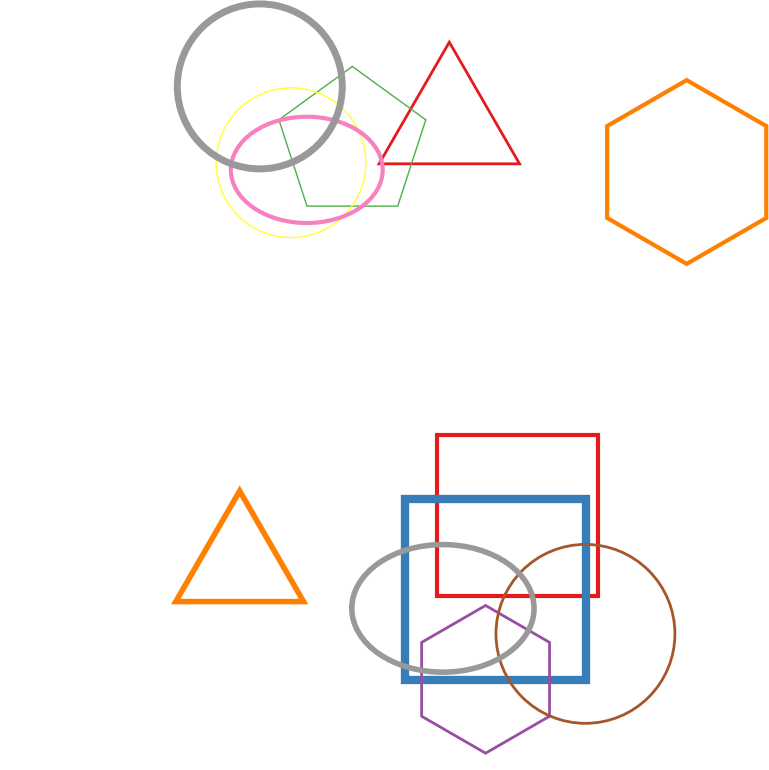[{"shape": "square", "thickness": 1.5, "radius": 0.52, "center": [0.672, 0.33]}, {"shape": "triangle", "thickness": 1, "radius": 0.53, "center": [0.584, 0.84]}, {"shape": "square", "thickness": 3, "radius": 0.59, "center": [0.643, 0.234]}, {"shape": "pentagon", "thickness": 0.5, "radius": 0.5, "center": [0.458, 0.813]}, {"shape": "hexagon", "thickness": 1, "radius": 0.48, "center": [0.631, 0.118]}, {"shape": "triangle", "thickness": 2, "radius": 0.48, "center": [0.311, 0.267]}, {"shape": "hexagon", "thickness": 1.5, "radius": 0.6, "center": [0.892, 0.777]}, {"shape": "circle", "thickness": 0.5, "radius": 0.49, "center": [0.378, 0.789]}, {"shape": "circle", "thickness": 1, "radius": 0.58, "center": [0.76, 0.177]}, {"shape": "oval", "thickness": 1.5, "radius": 0.49, "center": [0.398, 0.779]}, {"shape": "circle", "thickness": 2.5, "radius": 0.54, "center": [0.337, 0.888]}, {"shape": "oval", "thickness": 2, "radius": 0.59, "center": [0.575, 0.21]}]